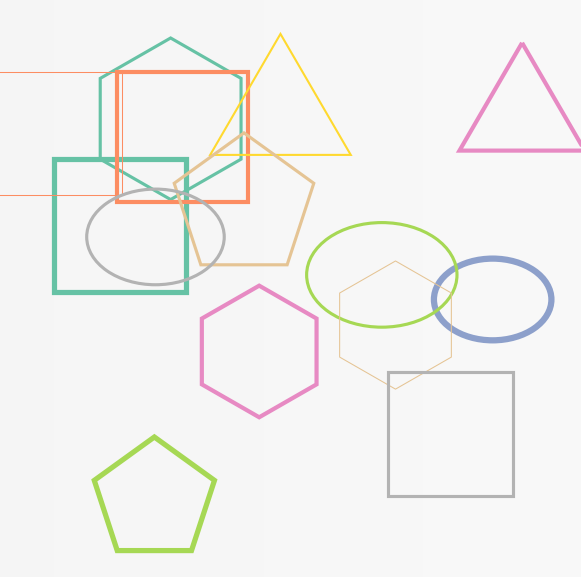[{"shape": "hexagon", "thickness": 1.5, "radius": 0.7, "center": [0.294, 0.793]}, {"shape": "square", "thickness": 2.5, "radius": 0.57, "center": [0.206, 0.609]}, {"shape": "square", "thickness": 2, "radius": 0.57, "center": [0.314, 0.762]}, {"shape": "square", "thickness": 0.5, "radius": 0.53, "center": [0.103, 0.768]}, {"shape": "oval", "thickness": 3, "radius": 0.51, "center": [0.848, 0.481]}, {"shape": "hexagon", "thickness": 2, "radius": 0.57, "center": [0.446, 0.391]}, {"shape": "triangle", "thickness": 2, "radius": 0.62, "center": [0.898, 0.801]}, {"shape": "oval", "thickness": 1.5, "radius": 0.65, "center": [0.657, 0.523]}, {"shape": "pentagon", "thickness": 2.5, "radius": 0.54, "center": [0.266, 0.134]}, {"shape": "triangle", "thickness": 1, "radius": 0.7, "center": [0.483, 0.801]}, {"shape": "hexagon", "thickness": 0.5, "radius": 0.55, "center": [0.68, 0.436]}, {"shape": "pentagon", "thickness": 1.5, "radius": 0.63, "center": [0.42, 0.643]}, {"shape": "square", "thickness": 1.5, "radius": 0.54, "center": [0.775, 0.247]}, {"shape": "oval", "thickness": 1.5, "radius": 0.59, "center": [0.267, 0.589]}]